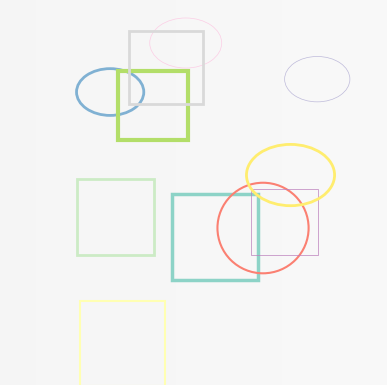[{"shape": "square", "thickness": 2.5, "radius": 0.56, "center": [0.555, 0.384]}, {"shape": "square", "thickness": 1.5, "radius": 0.55, "center": [0.316, 0.108]}, {"shape": "oval", "thickness": 0.5, "radius": 0.42, "center": [0.819, 0.794]}, {"shape": "circle", "thickness": 1.5, "radius": 0.59, "center": [0.679, 0.408]}, {"shape": "oval", "thickness": 2, "radius": 0.43, "center": [0.284, 0.761]}, {"shape": "square", "thickness": 3, "radius": 0.45, "center": [0.394, 0.726]}, {"shape": "oval", "thickness": 0.5, "radius": 0.46, "center": [0.479, 0.888]}, {"shape": "square", "thickness": 2, "radius": 0.48, "center": [0.428, 0.825]}, {"shape": "square", "thickness": 0.5, "radius": 0.43, "center": [0.735, 0.423]}, {"shape": "square", "thickness": 2, "radius": 0.49, "center": [0.298, 0.436]}, {"shape": "oval", "thickness": 2, "radius": 0.57, "center": [0.75, 0.545]}]